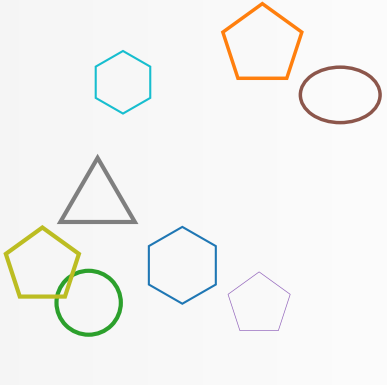[{"shape": "hexagon", "thickness": 1.5, "radius": 0.5, "center": [0.471, 0.311]}, {"shape": "pentagon", "thickness": 2.5, "radius": 0.54, "center": [0.677, 0.883]}, {"shape": "circle", "thickness": 3, "radius": 0.42, "center": [0.229, 0.214]}, {"shape": "pentagon", "thickness": 0.5, "radius": 0.42, "center": [0.669, 0.209]}, {"shape": "oval", "thickness": 2.5, "radius": 0.51, "center": [0.878, 0.753]}, {"shape": "triangle", "thickness": 3, "radius": 0.55, "center": [0.252, 0.479]}, {"shape": "pentagon", "thickness": 3, "radius": 0.5, "center": [0.109, 0.31]}, {"shape": "hexagon", "thickness": 1.5, "radius": 0.41, "center": [0.317, 0.786]}]